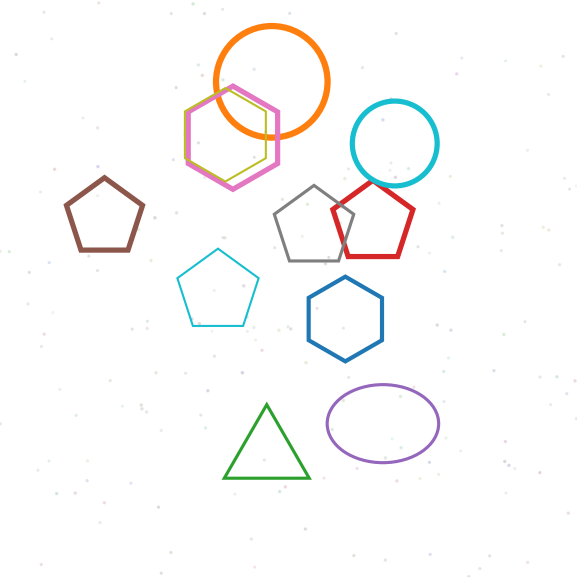[{"shape": "hexagon", "thickness": 2, "radius": 0.37, "center": [0.598, 0.447]}, {"shape": "circle", "thickness": 3, "radius": 0.48, "center": [0.471, 0.857]}, {"shape": "triangle", "thickness": 1.5, "radius": 0.42, "center": [0.462, 0.214]}, {"shape": "pentagon", "thickness": 2.5, "radius": 0.36, "center": [0.646, 0.614]}, {"shape": "oval", "thickness": 1.5, "radius": 0.48, "center": [0.663, 0.266]}, {"shape": "pentagon", "thickness": 2.5, "radius": 0.35, "center": [0.181, 0.622]}, {"shape": "hexagon", "thickness": 2.5, "radius": 0.45, "center": [0.403, 0.761]}, {"shape": "pentagon", "thickness": 1.5, "radius": 0.36, "center": [0.544, 0.606]}, {"shape": "hexagon", "thickness": 1, "radius": 0.4, "center": [0.39, 0.766]}, {"shape": "circle", "thickness": 2.5, "radius": 0.37, "center": [0.684, 0.751]}, {"shape": "pentagon", "thickness": 1, "radius": 0.37, "center": [0.377, 0.495]}]